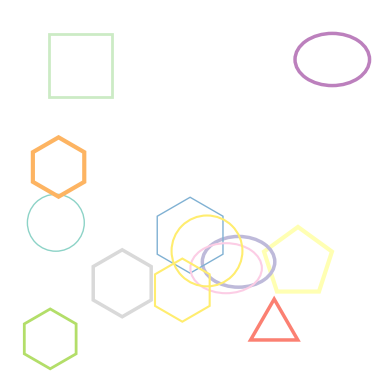[{"shape": "circle", "thickness": 1, "radius": 0.37, "center": [0.145, 0.421]}, {"shape": "pentagon", "thickness": 3, "radius": 0.46, "center": [0.774, 0.318]}, {"shape": "oval", "thickness": 2.5, "radius": 0.47, "center": [0.62, 0.32]}, {"shape": "triangle", "thickness": 2.5, "radius": 0.35, "center": [0.712, 0.152]}, {"shape": "hexagon", "thickness": 1, "radius": 0.49, "center": [0.494, 0.389]}, {"shape": "hexagon", "thickness": 3, "radius": 0.39, "center": [0.152, 0.566]}, {"shape": "hexagon", "thickness": 2, "radius": 0.39, "center": [0.13, 0.12]}, {"shape": "oval", "thickness": 1.5, "radius": 0.46, "center": [0.587, 0.303]}, {"shape": "hexagon", "thickness": 2.5, "radius": 0.43, "center": [0.317, 0.264]}, {"shape": "oval", "thickness": 2.5, "radius": 0.48, "center": [0.863, 0.846]}, {"shape": "square", "thickness": 2, "radius": 0.41, "center": [0.209, 0.83]}, {"shape": "circle", "thickness": 1.5, "radius": 0.46, "center": [0.538, 0.348]}, {"shape": "hexagon", "thickness": 1.5, "radius": 0.41, "center": [0.474, 0.246]}]